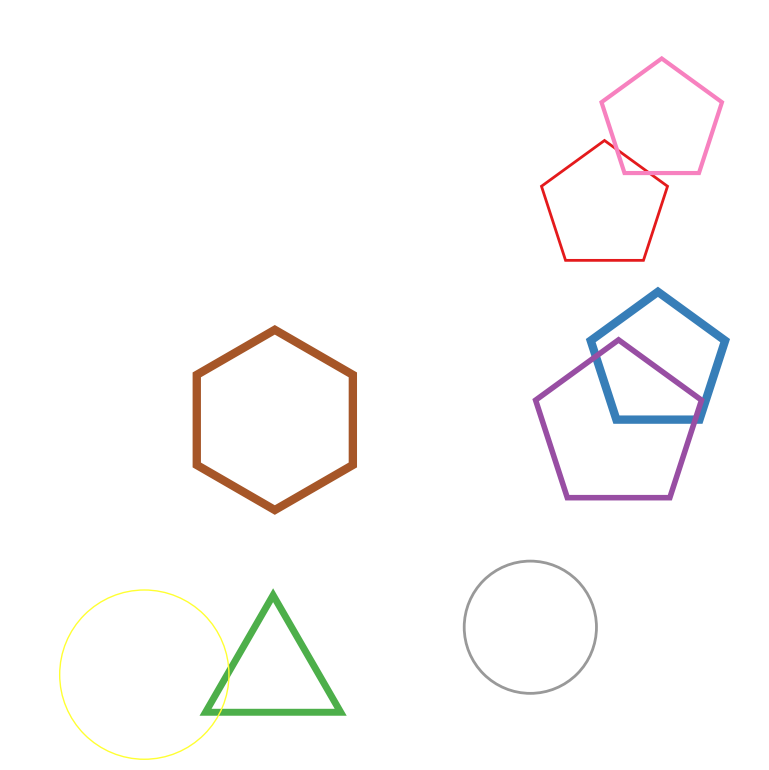[{"shape": "pentagon", "thickness": 1, "radius": 0.43, "center": [0.785, 0.731]}, {"shape": "pentagon", "thickness": 3, "radius": 0.46, "center": [0.854, 0.529]}, {"shape": "triangle", "thickness": 2.5, "radius": 0.51, "center": [0.355, 0.126]}, {"shape": "pentagon", "thickness": 2, "radius": 0.57, "center": [0.803, 0.445]}, {"shape": "circle", "thickness": 0.5, "radius": 0.55, "center": [0.187, 0.124]}, {"shape": "hexagon", "thickness": 3, "radius": 0.59, "center": [0.357, 0.455]}, {"shape": "pentagon", "thickness": 1.5, "radius": 0.41, "center": [0.859, 0.842]}, {"shape": "circle", "thickness": 1, "radius": 0.43, "center": [0.689, 0.185]}]